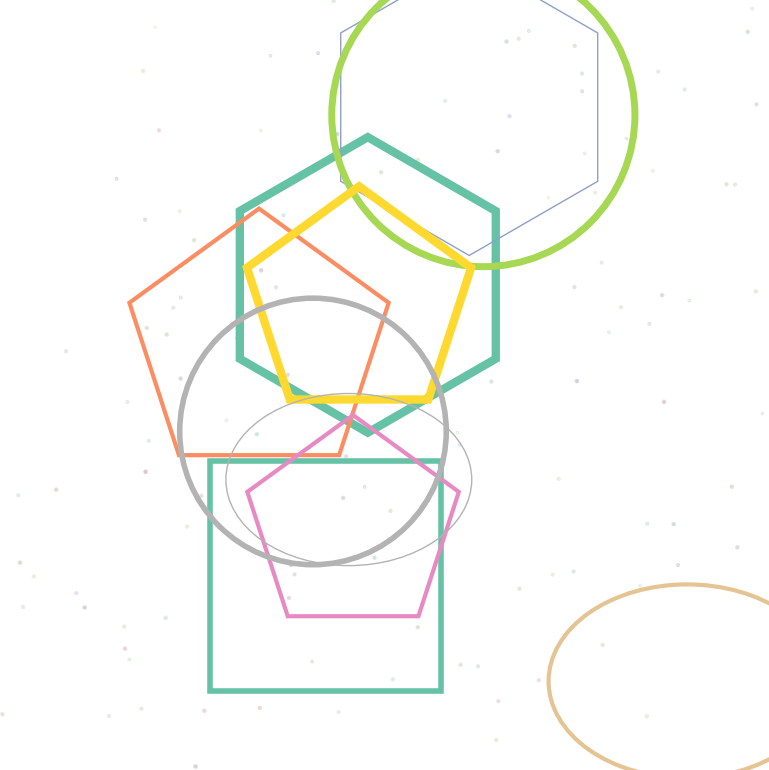[{"shape": "square", "thickness": 2, "radius": 0.75, "center": [0.423, 0.252]}, {"shape": "hexagon", "thickness": 3, "radius": 0.96, "center": [0.478, 0.63]}, {"shape": "pentagon", "thickness": 1.5, "radius": 0.89, "center": [0.336, 0.552]}, {"shape": "hexagon", "thickness": 0.5, "radius": 0.96, "center": [0.609, 0.861]}, {"shape": "pentagon", "thickness": 1.5, "radius": 0.72, "center": [0.459, 0.317]}, {"shape": "circle", "thickness": 2.5, "radius": 0.98, "center": [0.628, 0.851]}, {"shape": "pentagon", "thickness": 3, "radius": 0.77, "center": [0.466, 0.605]}, {"shape": "oval", "thickness": 1.5, "radius": 0.9, "center": [0.892, 0.115]}, {"shape": "oval", "thickness": 0.5, "radius": 0.8, "center": [0.453, 0.377]}, {"shape": "circle", "thickness": 2, "radius": 0.87, "center": [0.406, 0.44]}]